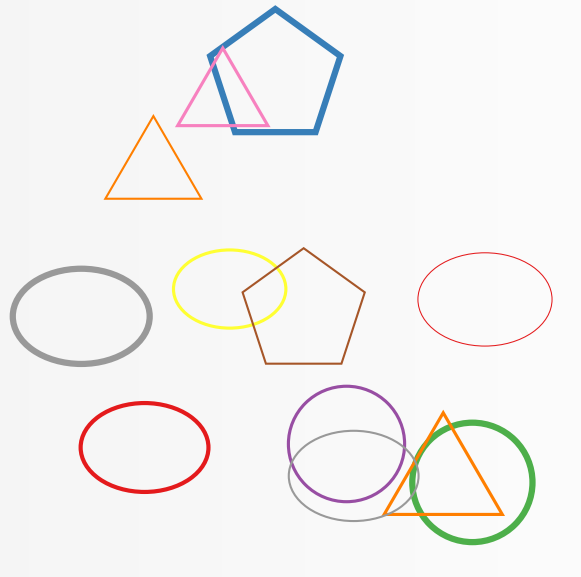[{"shape": "oval", "thickness": 0.5, "radius": 0.58, "center": [0.834, 0.481]}, {"shape": "oval", "thickness": 2, "radius": 0.55, "center": [0.249, 0.224]}, {"shape": "pentagon", "thickness": 3, "radius": 0.59, "center": [0.474, 0.866]}, {"shape": "circle", "thickness": 3, "radius": 0.52, "center": [0.813, 0.164]}, {"shape": "circle", "thickness": 1.5, "radius": 0.5, "center": [0.596, 0.23]}, {"shape": "triangle", "thickness": 1.5, "radius": 0.59, "center": [0.763, 0.167]}, {"shape": "triangle", "thickness": 1, "radius": 0.48, "center": [0.264, 0.703]}, {"shape": "oval", "thickness": 1.5, "radius": 0.48, "center": [0.395, 0.499]}, {"shape": "pentagon", "thickness": 1, "radius": 0.55, "center": [0.522, 0.459]}, {"shape": "triangle", "thickness": 1.5, "radius": 0.45, "center": [0.383, 0.826]}, {"shape": "oval", "thickness": 1, "radius": 0.56, "center": [0.608, 0.175]}, {"shape": "oval", "thickness": 3, "radius": 0.59, "center": [0.14, 0.451]}]